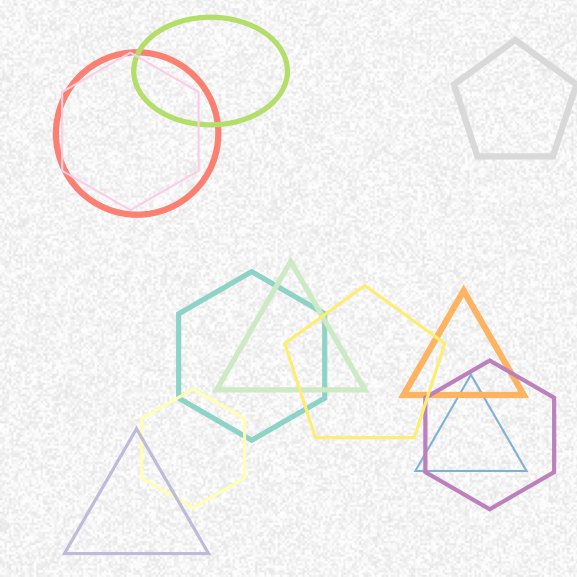[{"shape": "hexagon", "thickness": 2.5, "radius": 0.73, "center": [0.436, 0.383]}, {"shape": "hexagon", "thickness": 1.5, "radius": 0.51, "center": [0.334, 0.223]}, {"shape": "triangle", "thickness": 1.5, "radius": 0.72, "center": [0.236, 0.113]}, {"shape": "circle", "thickness": 3, "radius": 0.7, "center": [0.237, 0.768]}, {"shape": "triangle", "thickness": 1, "radius": 0.56, "center": [0.815, 0.239]}, {"shape": "triangle", "thickness": 3, "radius": 0.6, "center": [0.803, 0.375]}, {"shape": "oval", "thickness": 2.5, "radius": 0.67, "center": [0.365, 0.876]}, {"shape": "hexagon", "thickness": 1, "radius": 0.68, "center": [0.226, 0.772]}, {"shape": "pentagon", "thickness": 3, "radius": 0.56, "center": [0.892, 0.818]}, {"shape": "hexagon", "thickness": 2, "radius": 0.64, "center": [0.848, 0.246]}, {"shape": "triangle", "thickness": 2.5, "radius": 0.74, "center": [0.503, 0.398]}, {"shape": "pentagon", "thickness": 1.5, "radius": 0.73, "center": [0.632, 0.359]}]